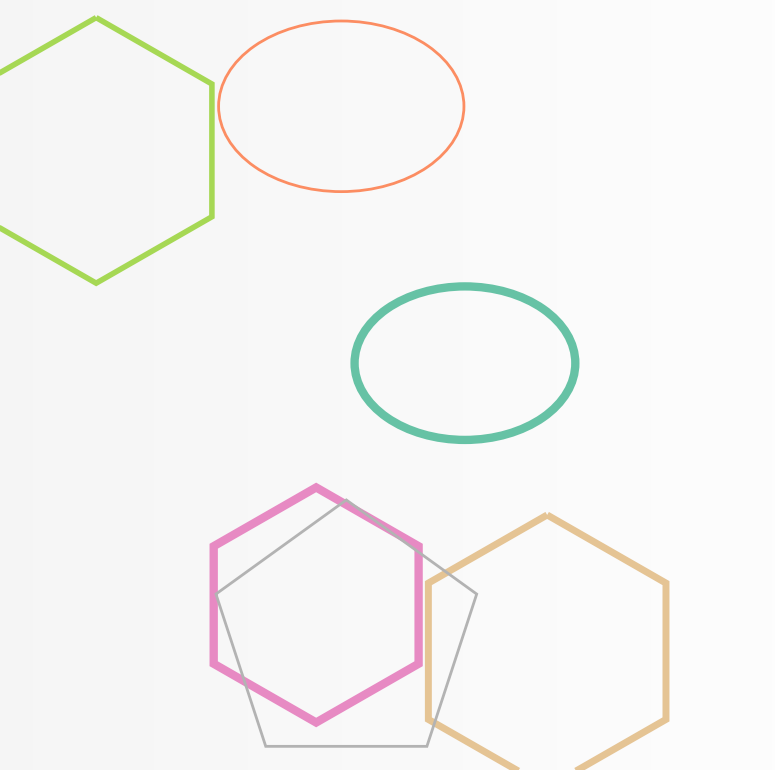[{"shape": "oval", "thickness": 3, "radius": 0.71, "center": [0.6, 0.528]}, {"shape": "oval", "thickness": 1, "radius": 0.79, "center": [0.44, 0.862]}, {"shape": "hexagon", "thickness": 3, "radius": 0.76, "center": [0.408, 0.214]}, {"shape": "hexagon", "thickness": 2, "radius": 0.86, "center": [0.124, 0.805]}, {"shape": "hexagon", "thickness": 2.5, "radius": 0.89, "center": [0.706, 0.154]}, {"shape": "pentagon", "thickness": 1, "radius": 0.88, "center": [0.447, 0.174]}]